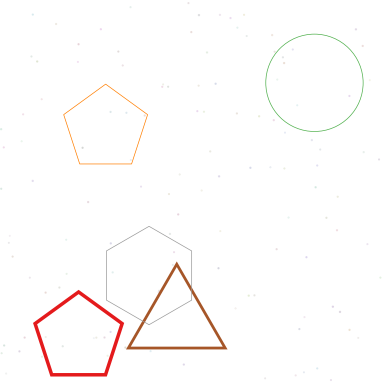[{"shape": "pentagon", "thickness": 2.5, "radius": 0.59, "center": [0.204, 0.123]}, {"shape": "circle", "thickness": 0.5, "radius": 0.63, "center": [0.817, 0.785]}, {"shape": "pentagon", "thickness": 0.5, "radius": 0.57, "center": [0.274, 0.667]}, {"shape": "triangle", "thickness": 2, "radius": 0.73, "center": [0.459, 0.169]}, {"shape": "hexagon", "thickness": 0.5, "radius": 0.64, "center": [0.387, 0.284]}]